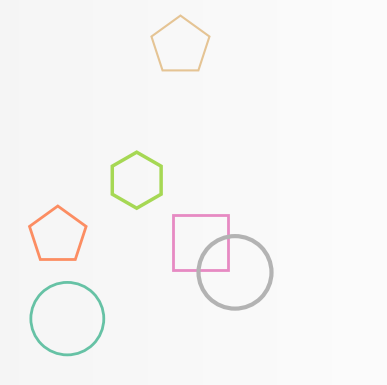[{"shape": "circle", "thickness": 2, "radius": 0.47, "center": [0.174, 0.172]}, {"shape": "pentagon", "thickness": 2, "radius": 0.38, "center": [0.149, 0.388]}, {"shape": "square", "thickness": 2, "radius": 0.35, "center": [0.517, 0.37]}, {"shape": "hexagon", "thickness": 2.5, "radius": 0.36, "center": [0.353, 0.532]}, {"shape": "pentagon", "thickness": 1.5, "radius": 0.39, "center": [0.466, 0.881]}, {"shape": "circle", "thickness": 3, "radius": 0.47, "center": [0.606, 0.293]}]